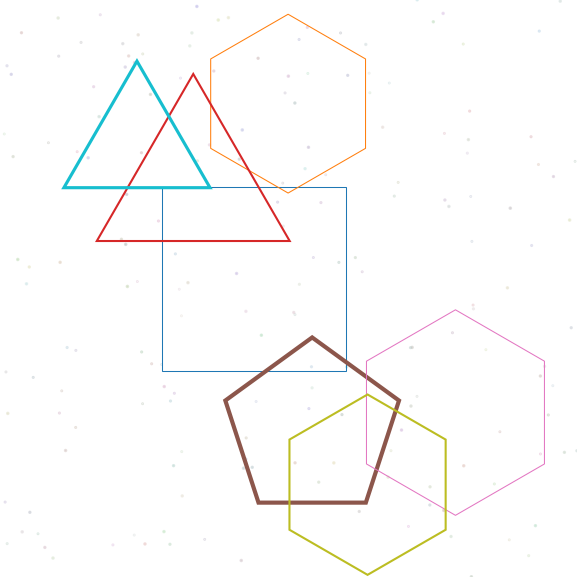[{"shape": "square", "thickness": 0.5, "radius": 0.79, "center": [0.439, 0.516]}, {"shape": "hexagon", "thickness": 0.5, "radius": 0.77, "center": [0.499, 0.82]}, {"shape": "triangle", "thickness": 1, "radius": 0.96, "center": [0.335, 0.678]}, {"shape": "pentagon", "thickness": 2, "radius": 0.79, "center": [0.541, 0.257]}, {"shape": "hexagon", "thickness": 0.5, "radius": 0.89, "center": [0.789, 0.285]}, {"shape": "hexagon", "thickness": 1, "radius": 0.78, "center": [0.636, 0.16]}, {"shape": "triangle", "thickness": 1.5, "radius": 0.73, "center": [0.237, 0.747]}]